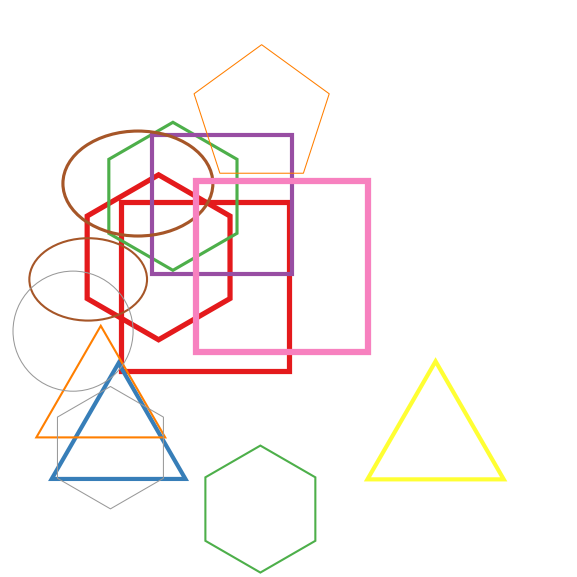[{"shape": "square", "thickness": 2.5, "radius": 0.73, "center": [0.355, 0.503]}, {"shape": "hexagon", "thickness": 2.5, "radius": 0.71, "center": [0.275, 0.554]}, {"shape": "triangle", "thickness": 2, "radius": 0.67, "center": [0.205, 0.237]}, {"shape": "hexagon", "thickness": 1.5, "radius": 0.64, "center": [0.299, 0.659]}, {"shape": "hexagon", "thickness": 1, "radius": 0.55, "center": [0.451, 0.118]}, {"shape": "square", "thickness": 2, "radius": 0.6, "center": [0.385, 0.645]}, {"shape": "pentagon", "thickness": 0.5, "radius": 0.62, "center": [0.453, 0.799]}, {"shape": "triangle", "thickness": 1, "radius": 0.64, "center": [0.174, 0.306]}, {"shape": "triangle", "thickness": 2, "radius": 0.68, "center": [0.754, 0.237]}, {"shape": "oval", "thickness": 1, "radius": 0.51, "center": [0.153, 0.515]}, {"shape": "oval", "thickness": 1.5, "radius": 0.65, "center": [0.239, 0.681]}, {"shape": "square", "thickness": 3, "radius": 0.74, "center": [0.488, 0.538]}, {"shape": "hexagon", "thickness": 0.5, "radius": 0.53, "center": [0.191, 0.224]}, {"shape": "circle", "thickness": 0.5, "radius": 0.52, "center": [0.126, 0.426]}]